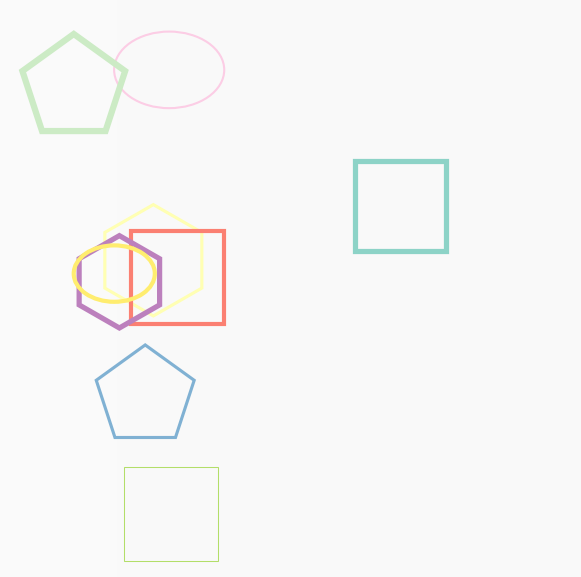[{"shape": "square", "thickness": 2.5, "radius": 0.39, "center": [0.689, 0.642]}, {"shape": "hexagon", "thickness": 1.5, "radius": 0.48, "center": [0.264, 0.548]}, {"shape": "square", "thickness": 2, "radius": 0.4, "center": [0.305, 0.519]}, {"shape": "pentagon", "thickness": 1.5, "radius": 0.44, "center": [0.25, 0.313]}, {"shape": "square", "thickness": 0.5, "radius": 0.41, "center": [0.294, 0.109]}, {"shape": "oval", "thickness": 1, "radius": 0.47, "center": [0.291, 0.878]}, {"shape": "hexagon", "thickness": 2.5, "radius": 0.4, "center": [0.205, 0.511]}, {"shape": "pentagon", "thickness": 3, "radius": 0.46, "center": [0.127, 0.847]}, {"shape": "oval", "thickness": 2, "radius": 0.35, "center": [0.197, 0.525]}]